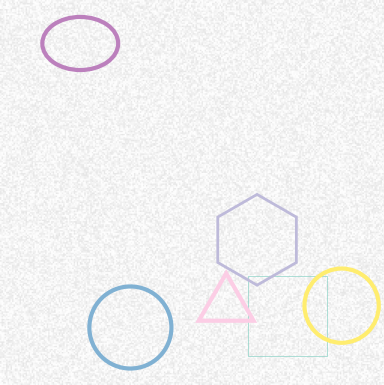[{"shape": "square", "thickness": 0.5, "radius": 0.52, "center": [0.747, 0.18]}, {"shape": "hexagon", "thickness": 2, "radius": 0.59, "center": [0.668, 0.377]}, {"shape": "circle", "thickness": 3, "radius": 0.53, "center": [0.339, 0.149]}, {"shape": "triangle", "thickness": 3, "radius": 0.41, "center": [0.587, 0.208]}, {"shape": "oval", "thickness": 3, "radius": 0.49, "center": [0.208, 0.887]}, {"shape": "circle", "thickness": 3, "radius": 0.48, "center": [0.887, 0.206]}]